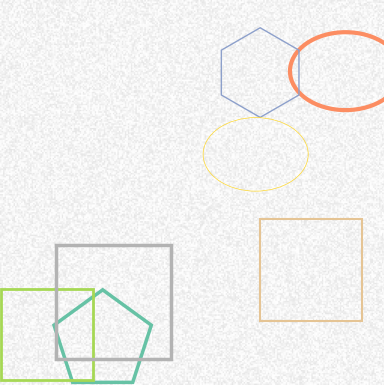[{"shape": "pentagon", "thickness": 2.5, "radius": 0.66, "center": [0.267, 0.114]}, {"shape": "oval", "thickness": 3, "radius": 0.72, "center": [0.898, 0.815]}, {"shape": "hexagon", "thickness": 1, "radius": 0.58, "center": [0.676, 0.811]}, {"shape": "square", "thickness": 2, "radius": 0.59, "center": [0.121, 0.132]}, {"shape": "oval", "thickness": 0.5, "radius": 0.68, "center": [0.664, 0.599]}, {"shape": "square", "thickness": 1.5, "radius": 0.66, "center": [0.808, 0.298]}, {"shape": "square", "thickness": 2.5, "radius": 0.74, "center": [0.294, 0.215]}]